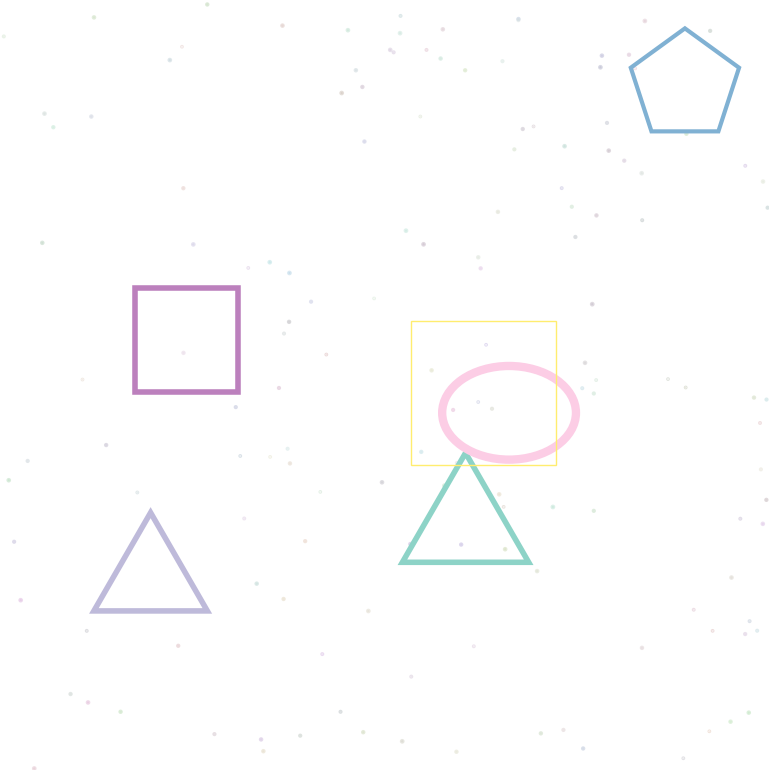[{"shape": "triangle", "thickness": 2, "radius": 0.47, "center": [0.605, 0.317]}, {"shape": "triangle", "thickness": 2, "radius": 0.43, "center": [0.196, 0.249]}, {"shape": "pentagon", "thickness": 1.5, "radius": 0.37, "center": [0.89, 0.889]}, {"shape": "oval", "thickness": 3, "radius": 0.43, "center": [0.661, 0.464]}, {"shape": "square", "thickness": 2, "radius": 0.34, "center": [0.242, 0.559]}, {"shape": "square", "thickness": 0.5, "radius": 0.47, "center": [0.628, 0.49]}]